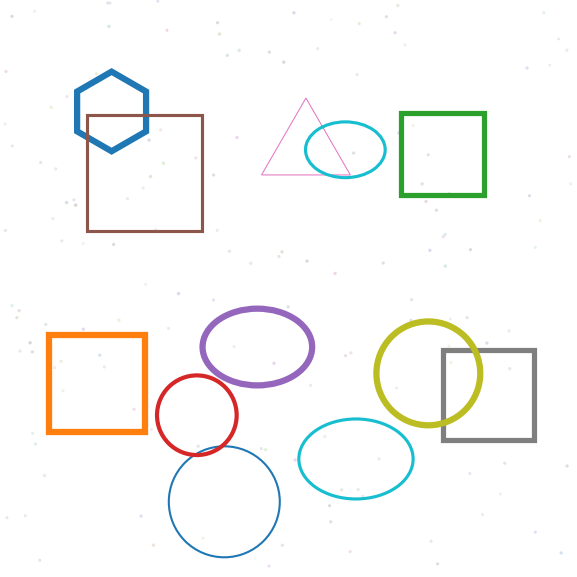[{"shape": "circle", "thickness": 1, "radius": 0.48, "center": [0.388, 0.13]}, {"shape": "hexagon", "thickness": 3, "radius": 0.34, "center": [0.193, 0.806]}, {"shape": "square", "thickness": 3, "radius": 0.42, "center": [0.168, 0.335]}, {"shape": "square", "thickness": 2.5, "radius": 0.36, "center": [0.766, 0.733]}, {"shape": "circle", "thickness": 2, "radius": 0.34, "center": [0.341, 0.28]}, {"shape": "oval", "thickness": 3, "radius": 0.47, "center": [0.446, 0.398]}, {"shape": "square", "thickness": 1.5, "radius": 0.5, "center": [0.25, 0.7]}, {"shape": "triangle", "thickness": 0.5, "radius": 0.44, "center": [0.53, 0.741]}, {"shape": "square", "thickness": 2.5, "radius": 0.39, "center": [0.846, 0.315]}, {"shape": "circle", "thickness": 3, "radius": 0.45, "center": [0.742, 0.353]}, {"shape": "oval", "thickness": 1.5, "radius": 0.49, "center": [0.616, 0.204]}, {"shape": "oval", "thickness": 1.5, "radius": 0.34, "center": [0.598, 0.74]}]